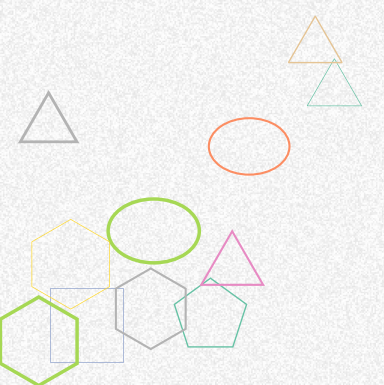[{"shape": "pentagon", "thickness": 1, "radius": 0.49, "center": [0.547, 0.179]}, {"shape": "triangle", "thickness": 0.5, "radius": 0.41, "center": [0.869, 0.766]}, {"shape": "oval", "thickness": 1.5, "radius": 0.52, "center": [0.647, 0.62]}, {"shape": "square", "thickness": 0.5, "radius": 0.48, "center": [0.224, 0.155]}, {"shape": "triangle", "thickness": 1.5, "radius": 0.46, "center": [0.603, 0.307]}, {"shape": "hexagon", "thickness": 2.5, "radius": 0.57, "center": [0.101, 0.114]}, {"shape": "oval", "thickness": 2.5, "radius": 0.59, "center": [0.399, 0.4]}, {"shape": "hexagon", "thickness": 0.5, "radius": 0.58, "center": [0.184, 0.314]}, {"shape": "triangle", "thickness": 1, "radius": 0.4, "center": [0.819, 0.878]}, {"shape": "hexagon", "thickness": 1.5, "radius": 0.52, "center": [0.392, 0.198]}, {"shape": "triangle", "thickness": 2, "radius": 0.42, "center": [0.126, 0.674]}]